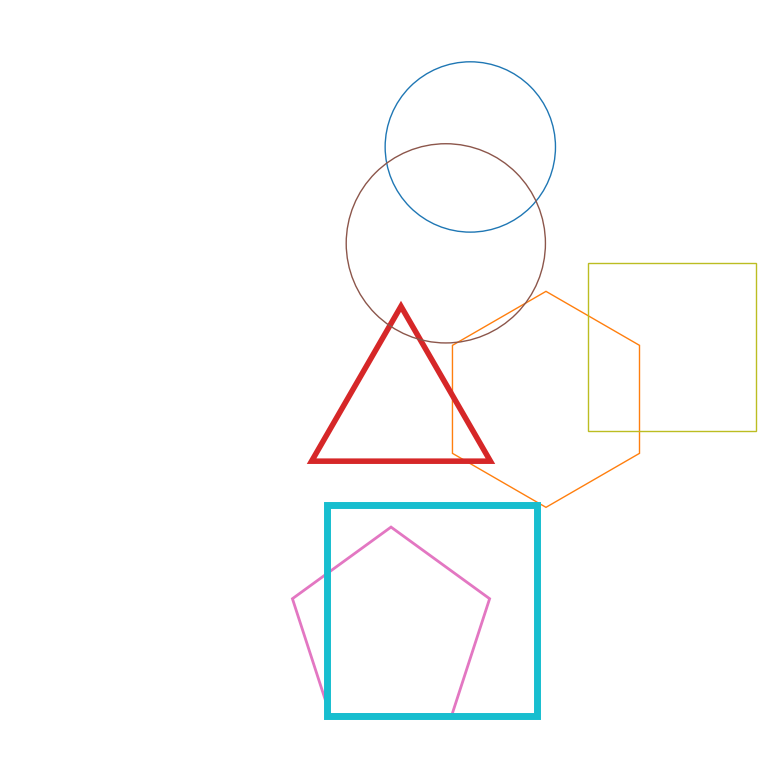[{"shape": "circle", "thickness": 0.5, "radius": 0.55, "center": [0.611, 0.809]}, {"shape": "hexagon", "thickness": 0.5, "radius": 0.7, "center": [0.709, 0.481]}, {"shape": "triangle", "thickness": 2, "radius": 0.67, "center": [0.521, 0.468]}, {"shape": "circle", "thickness": 0.5, "radius": 0.65, "center": [0.579, 0.684]}, {"shape": "pentagon", "thickness": 1, "radius": 0.67, "center": [0.508, 0.181]}, {"shape": "square", "thickness": 0.5, "radius": 0.55, "center": [0.873, 0.55]}, {"shape": "square", "thickness": 2.5, "radius": 0.68, "center": [0.561, 0.208]}]